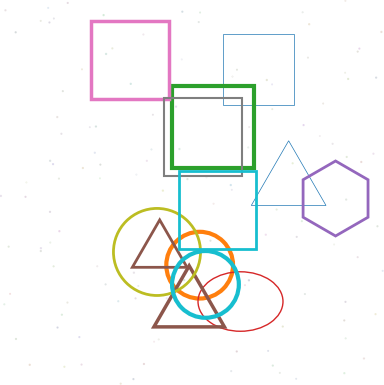[{"shape": "triangle", "thickness": 0.5, "radius": 0.56, "center": [0.75, 0.522]}, {"shape": "square", "thickness": 0.5, "radius": 0.46, "center": [0.672, 0.82]}, {"shape": "circle", "thickness": 3, "radius": 0.43, "center": [0.519, 0.311]}, {"shape": "square", "thickness": 3, "radius": 0.53, "center": [0.553, 0.669]}, {"shape": "oval", "thickness": 1, "radius": 0.55, "center": [0.625, 0.217]}, {"shape": "hexagon", "thickness": 2, "radius": 0.49, "center": [0.872, 0.484]}, {"shape": "triangle", "thickness": 2.5, "radius": 0.53, "center": [0.491, 0.204]}, {"shape": "triangle", "thickness": 2, "radius": 0.41, "center": [0.415, 0.347]}, {"shape": "square", "thickness": 2.5, "radius": 0.51, "center": [0.338, 0.844]}, {"shape": "square", "thickness": 1.5, "radius": 0.51, "center": [0.528, 0.645]}, {"shape": "circle", "thickness": 2, "radius": 0.57, "center": [0.408, 0.346]}, {"shape": "square", "thickness": 2, "radius": 0.5, "center": [0.564, 0.455]}, {"shape": "circle", "thickness": 3, "radius": 0.43, "center": [0.534, 0.261]}]